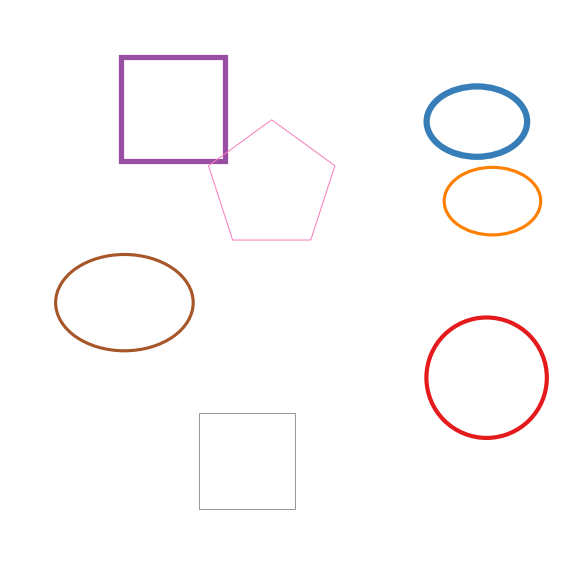[{"shape": "circle", "thickness": 2, "radius": 0.52, "center": [0.843, 0.345]}, {"shape": "oval", "thickness": 3, "radius": 0.44, "center": [0.826, 0.789]}, {"shape": "square", "thickness": 2.5, "radius": 0.45, "center": [0.3, 0.81]}, {"shape": "oval", "thickness": 1.5, "radius": 0.42, "center": [0.853, 0.651]}, {"shape": "oval", "thickness": 1.5, "radius": 0.6, "center": [0.215, 0.475]}, {"shape": "pentagon", "thickness": 0.5, "radius": 0.58, "center": [0.47, 0.677]}, {"shape": "square", "thickness": 0.5, "radius": 0.42, "center": [0.428, 0.2]}]